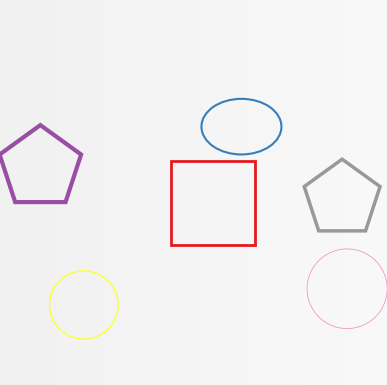[{"shape": "square", "thickness": 2, "radius": 0.54, "center": [0.549, 0.473]}, {"shape": "oval", "thickness": 1.5, "radius": 0.52, "center": [0.623, 0.671]}, {"shape": "pentagon", "thickness": 3, "radius": 0.55, "center": [0.104, 0.565]}, {"shape": "circle", "thickness": 1, "radius": 0.44, "center": [0.216, 0.208]}, {"shape": "circle", "thickness": 0.5, "radius": 0.52, "center": [0.896, 0.25]}, {"shape": "pentagon", "thickness": 2.5, "radius": 0.51, "center": [0.883, 0.484]}]